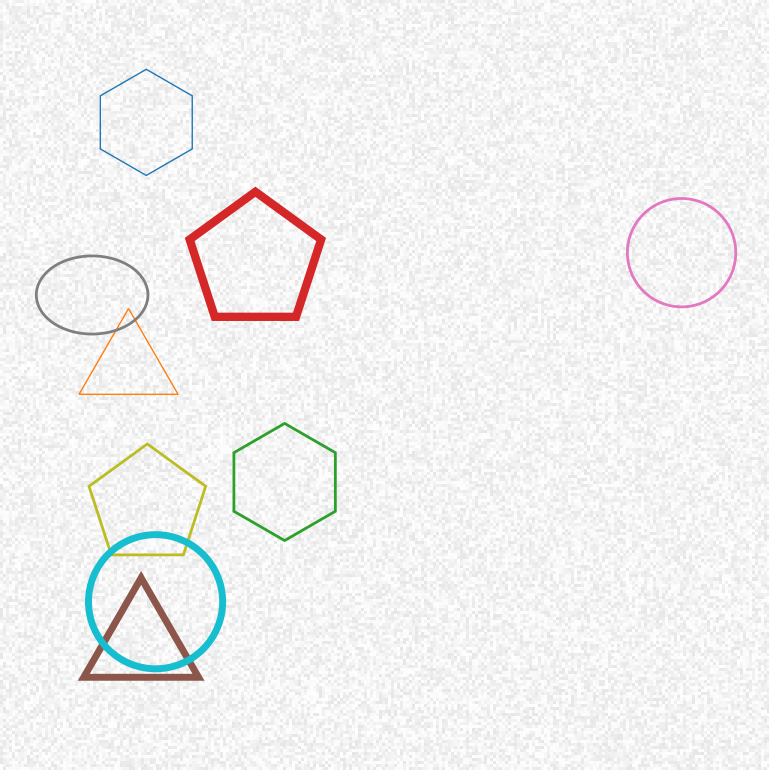[{"shape": "hexagon", "thickness": 0.5, "radius": 0.34, "center": [0.19, 0.841]}, {"shape": "triangle", "thickness": 0.5, "radius": 0.37, "center": [0.167, 0.525]}, {"shape": "hexagon", "thickness": 1, "radius": 0.38, "center": [0.37, 0.374]}, {"shape": "pentagon", "thickness": 3, "radius": 0.45, "center": [0.332, 0.661]}, {"shape": "triangle", "thickness": 2.5, "radius": 0.43, "center": [0.183, 0.163]}, {"shape": "circle", "thickness": 1, "radius": 0.35, "center": [0.885, 0.672]}, {"shape": "oval", "thickness": 1, "radius": 0.36, "center": [0.12, 0.617]}, {"shape": "pentagon", "thickness": 1, "radius": 0.4, "center": [0.191, 0.344]}, {"shape": "circle", "thickness": 2.5, "radius": 0.44, "center": [0.202, 0.219]}]